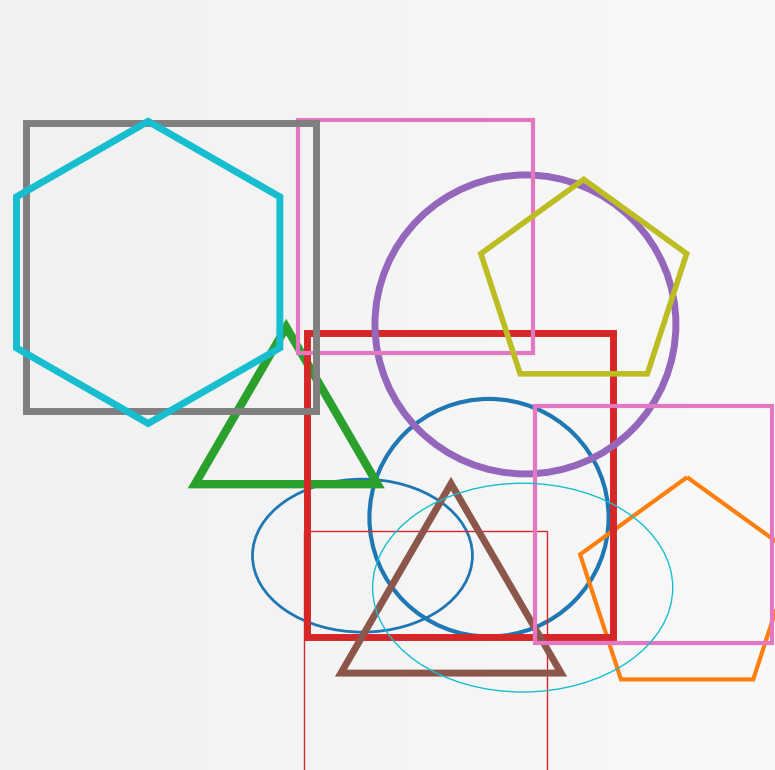[{"shape": "oval", "thickness": 1, "radius": 0.71, "center": [0.468, 0.278]}, {"shape": "circle", "thickness": 1.5, "radius": 0.77, "center": [0.631, 0.328]}, {"shape": "pentagon", "thickness": 1.5, "radius": 0.73, "center": [0.887, 0.235]}, {"shape": "triangle", "thickness": 3, "radius": 0.68, "center": [0.369, 0.439]}, {"shape": "square", "thickness": 0.5, "radius": 0.79, "center": [0.549, 0.153]}, {"shape": "square", "thickness": 2.5, "radius": 0.99, "center": [0.594, 0.37]}, {"shape": "circle", "thickness": 2.5, "radius": 0.97, "center": [0.678, 0.579]}, {"shape": "triangle", "thickness": 2.5, "radius": 0.82, "center": [0.582, 0.208]}, {"shape": "square", "thickness": 1.5, "radius": 0.76, "center": [0.536, 0.693]}, {"shape": "square", "thickness": 1.5, "radius": 0.77, "center": [0.843, 0.319]}, {"shape": "square", "thickness": 2.5, "radius": 0.94, "center": [0.221, 0.653]}, {"shape": "pentagon", "thickness": 2, "radius": 0.7, "center": [0.753, 0.627]}, {"shape": "hexagon", "thickness": 2.5, "radius": 0.98, "center": [0.191, 0.646]}, {"shape": "oval", "thickness": 0.5, "radius": 0.97, "center": [0.674, 0.237]}]